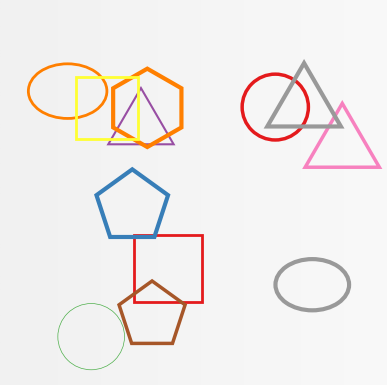[{"shape": "circle", "thickness": 2.5, "radius": 0.43, "center": [0.71, 0.722]}, {"shape": "square", "thickness": 2, "radius": 0.44, "center": [0.434, 0.303]}, {"shape": "pentagon", "thickness": 3, "radius": 0.49, "center": [0.341, 0.463]}, {"shape": "circle", "thickness": 0.5, "radius": 0.43, "center": [0.235, 0.126]}, {"shape": "triangle", "thickness": 1.5, "radius": 0.49, "center": [0.364, 0.674]}, {"shape": "oval", "thickness": 2, "radius": 0.51, "center": [0.175, 0.763]}, {"shape": "hexagon", "thickness": 3, "radius": 0.51, "center": [0.38, 0.72]}, {"shape": "square", "thickness": 2, "radius": 0.4, "center": [0.276, 0.72]}, {"shape": "pentagon", "thickness": 2.5, "radius": 0.45, "center": [0.392, 0.181]}, {"shape": "triangle", "thickness": 2.5, "radius": 0.55, "center": [0.883, 0.621]}, {"shape": "oval", "thickness": 3, "radius": 0.48, "center": [0.806, 0.26]}, {"shape": "triangle", "thickness": 3, "radius": 0.55, "center": [0.785, 0.726]}]